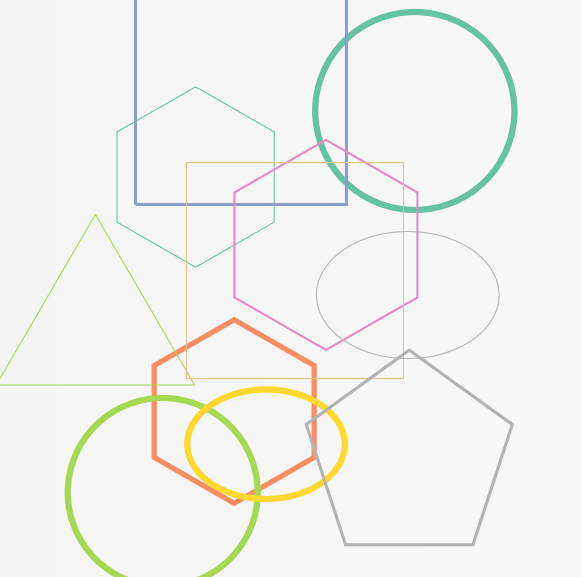[{"shape": "hexagon", "thickness": 0.5, "radius": 0.78, "center": [0.337, 0.693]}, {"shape": "circle", "thickness": 3, "radius": 0.86, "center": [0.714, 0.807]}, {"shape": "hexagon", "thickness": 2.5, "radius": 0.79, "center": [0.403, 0.287]}, {"shape": "square", "thickness": 1.5, "radius": 0.91, "center": [0.414, 0.828]}, {"shape": "hexagon", "thickness": 1, "radius": 0.91, "center": [0.561, 0.575]}, {"shape": "triangle", "thickness": 0.5, "radius": 0.98, "center": [0.164, 0.431]}, {"shape": "circle", "thickness": 3, "radius": 0.82, "center": [0.28, 0.147]}, {"shape": "oval", "thickness": 3, "radius": 0.68, "center": [0.458, 0.23]}, {"shape": "square", "thickness": 0.5, "radius": 0.93, "center": [0.507, 0.532]}, {"shape": "pentagon", "thickness": 1.5, "radius": 0.93, "center": [0.704, 0.207]}, {"shape": "oval", "thickness": 0.5, "radius": 0.79, "center": [0.701, 0.488]}]